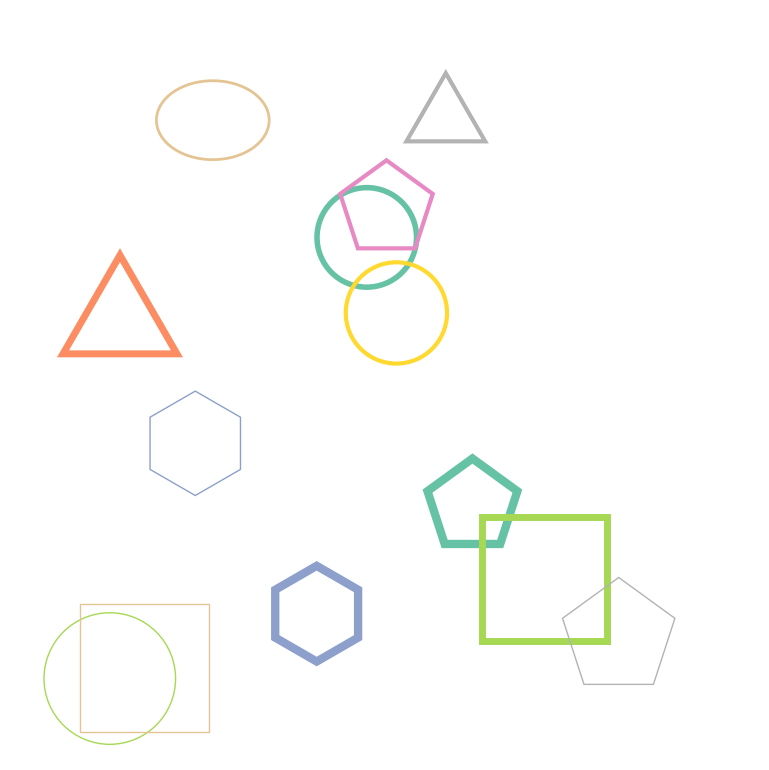[{"shape": "circle", "thickness": 2, "radius": 0.32, "center": [0.476, 0.692]}, {"shape": "pentagon", "thickness": 3, "radius": 0.31, "center": [0.614, 0.343]}, {"shape": "triangle", "thickness": 2.5, "radius": 0.43, "center": [0.156, 0.583]}, {"shape": "hexagon", "thickness": 3, "radius": 0.31, "center": [0.411, 0.203]}, {"shape": "hexagon", "thickness": 0.5, "radius": 0.34, "center": [0.254, 0.424]}, {"shape": "pentagon", "thickness": 1.5, "radius": 0.32, "center": [0.502, 0.729]}, {"shape": "circle", "thickness": 0.5, "radius": 0.43, "center": [0.143, 0.119]}, {"shape": "square", "thickness": 2.5, "radius": 0.41, "center": [0.708, 0.248]}, {"shape": "circle", "thickness": 1.5, "radius": 0.33, "center": [0.515, 0.594]}, {"shape": "square", "thickness": 0.5, "radius": 0.42, "center": [0.188, 0.133]}, {"shape": "oval", "thickness": 1, "radius": 0.37, "center": [0.276, 0.844]}, {"shape": "triangle", "thickness": 1.5, "radius": 0.3, "center": [0.579, 0.846]}, {"shape": "pentagon", "thickness": 0.5, "radius": 0.38, "center": [0.804, 0.173]}]